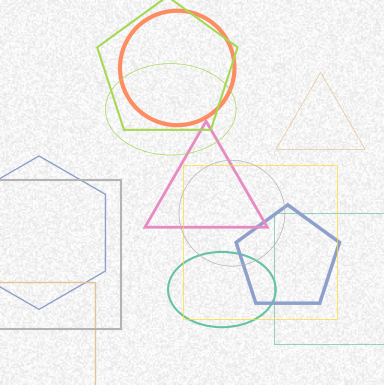[{"shape": "square", "thickness": 0.5, "radius": 0.85, "center": [0.882, 0.277]}, {"shape": "oval", "thickness": 1.5, "radius": 0.7, "center": [0.576, 0.248]}, {"shape": "circle", "thickness": 3, "radius": 0.74, "center": [0.46, 0.824]}, {"shape": "pentagon", "thickness": 2.5, "radius": 0.71, "center": [0.747, 0.327]}, {"shape": "hexagon", "thickness": 1, "radius": 1.0, "center": [0.101, 0.396]}, {"shape": "triangle", "thickness": 2, "radius": 0.92, "center": [0.535, 0.501]}, {"shape": "oval", "thickness": 0.5, "radius": 0.85, "center": [0.444, 0.716]}, {"shape": "pentagon", "thickness": 1.5, "radius": 0.96, "center": [0.435, 0.818]}, {"shape": "square", "thickness": 0.5, "radius": 1.0, "center": [0.676, 0.372]}, {"shape": "triangle", "thickness": 0.5, "radius": 0.67, "center": [0.833, 0.679]}, {"shape": "square", "thickness": 1, "radius": 0.7, "center": [0.105, 0.128]}, {"shape": "circle", "thickness": 0.5, "radius": 0.69, "center": [0.602, 0.446]}, {"shape": "square", "thickness": 1.5, "radius": 0.97, "center": [0.12, 0.339]}]